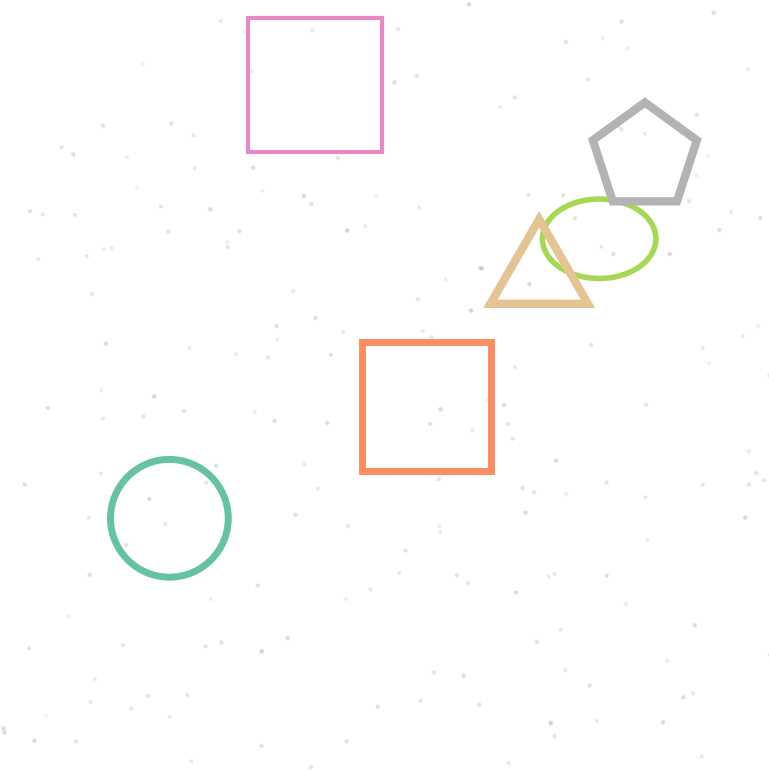[{"shape": "circle", "thickness": 2.5, "radius": 0.38, "center": [0.22, 0.327]}, {"shape": "square", "thickness": 2.5, "radius": 0.42, "center": [0.554, 0.472]}, {"shape": "square", "thickness": 1.5, "radius": 0.44, "center": [0.409, 0.89]}, {"shape": "oval", "thickness": 2, "radius": 0.37, "center": [0.778, 0.69]}, {"shape": "triangle", "thickness": 3, "radius": 0.37, "center": [0.7, 0.642]}, {"shape": "pentagon", "thickness": 3, "radius": 0.35, "center": [0.837, 0.796]}]